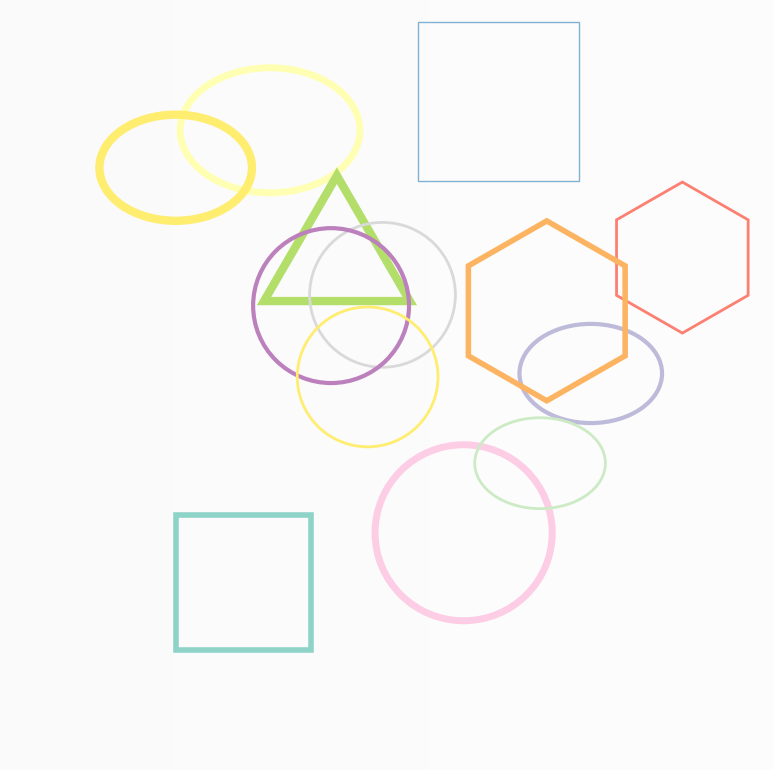[{"shape": "square", "thickness": 2, "radius": 0.44, "center": [0.314, 0.244]}, {"shape": "oval", "thickness": 2.5, "radius": 0.58, "center": [0.348, 0.831]}, {"shape": "oval", "thickness": 1.5, "radius": 0.46, "center": [0.762, 0.515]}, {"shape": "hexagon", "thickness": 1, "radius": 0.49, "center": [0.88, 0.665]}, {"shape": "square", "thickness": 0.5, "radius": 0.52, "center": [0.643, 0.868]}, {"shape": "hexagon", "thickness": 2, "radius": 0.58, "center": [0.705, 0.596]}, {"shape": "triangle", "thickness": 3, "radius": 0.54, "center": [0.435, 0.663]}, {"shape": "circle", "thickness": 2.5, "radius": 0.57, "center": [0.598, 0.308]}, {"shape": "circle", "thickness": 1, "radius": 0.47, "center": [0.494, 0.617]}, {"shape": "circle", "thickness": 1.5, "radius": 0.5, "center": [0.427, 0.603]}, {"shape": "oval", "thickness": 1, "radius": 0.42, "center": [0.697, 0.398]}, {"shape": "circle", "thickness": 1, "radius": 0.45, "center": [0.474, 0.511]}, {"shape": "oval", "thickness": 3, "radius": 0.49, "center": [0.227, 0.782]}]